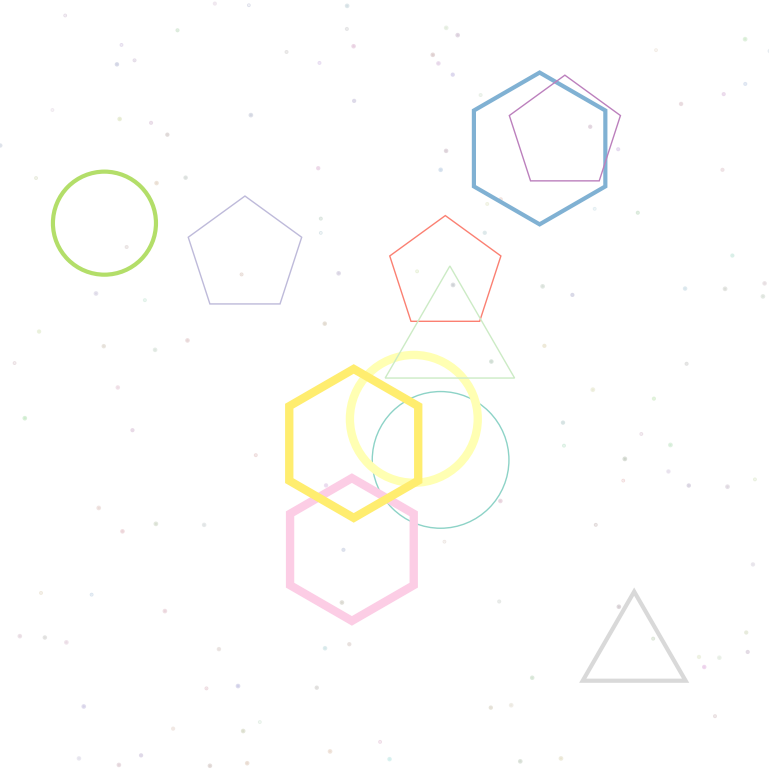[{"shape": "circle", "thickness": 0.5, "radius": 0.44, "center": [0.572, 0.403]}, {"shape": "circle", "thickness": 3, "radius": 0.42, "center": [0.537, 0.456]}, {"shape": "pentagon", "thickness": 0.5, "radius": 0.39, "center": [0.318, 0.668]}, {"shape": "pentagon", "thickness": 0.5, "radius": 0.38, "center": [0.578, 0.644]}, {"shape": "hexagon", "thickness": 1.5, "radius": 0.49, "center": [0.701, 0.807]}, {"shape": "circle", "thickness": 1.5, "radius": 0.33, "center": [0.136, 0.71]}, {"shape": "hexagon", "thickness": 3, "radius": 0.46, "center": [0.457, 0.286]}, {"shape": "triangle", "thickness": 1.5, "radius": 0.39, "center": [0.824, 0.155]}, {"shape": "pentagon", "thickness": 0.5, "radius": 0.38, "center": [0.734, 0.826]}, {"shape": "triangle", "thickness": 0.5, "radius": 0.49, "center": [0.584, 0.558]}, {"shape": "hexagon", "thickness": 3, "radius": 0.48, "center": [0.459, 0.424]}]